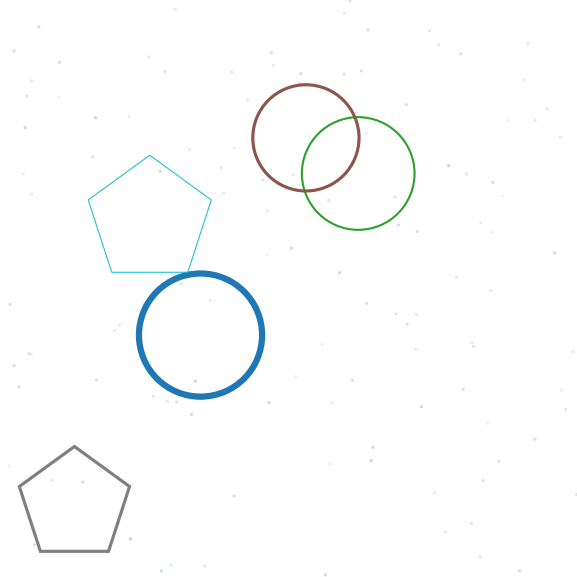[{"shape": "circle", "thickness": 3, "radius": 0.53, "center": [0.347, 0.419]}, {"shape": "circle", "thickness": 1, "radius": 0.49, "center": [0.62, 0.699]}, {"shape": "circle", "thickness": 1.5, "radius": 0.46, "center": [0.53, 0.76]}, {"shape": "pentagon", "thickness": 1.5, "radius": 0.5, "center": [0.129, 0.126]}, {"shape": "pentagon", "thickness": 0.5, "radius": 0.56, "center": [0.259, 0.618]}]